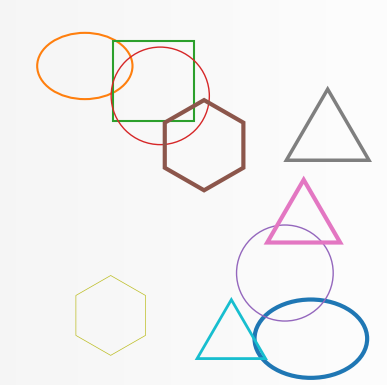[{"shape": "oval", "thickness": 3, "radius": 0.73, "center": [0.802, 0.12]}, {"shape": "oval", "thickness": 1.5, "radius": 0.61, "center": [0.219, 0.829]}, {"shape": "square", "thickness": 1.5, "radius": 0.52, "center": [0.396, 0.789]}, {"shape": "circle", "thickness": 1, "radius": 0.63, "center": [0.414, 0.751]}, {"shape": "circle", "thickness": 1, "radius": 0.62, "center": [0.735, 0.291]}, {"shape": "hexagon", "thickness": 3, "radius": 0.59, "center": [0.527, 0.623]}, {"shape": "triangle", "thickness": 3, "radius": 0.54, "center": [0.784, 0.424]}, {"shape": "triangle", "thickness": 2.5, "radius": 0.62, "center": [0.846, 0.645]}, {"shape": "hexagon", "thickness": 0.5, "radius": 0.52, "center": [0.286, 0.181]}, {"shape": "triangle", "thickness": 2, "radius": 0.51, "center": [0.597, 0.12]}]